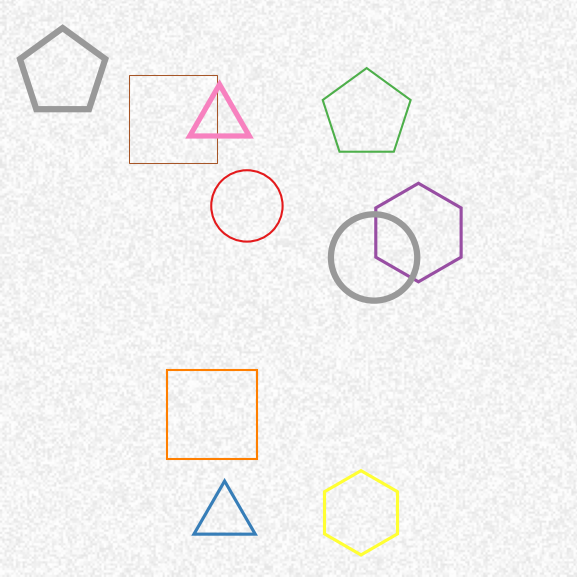[{"shape": "circle", "thickness": 1, "radius": 0.31, "center": [0.428, 0.643]}, {"shape": "triangle", "thickness": 1.5, "radius": 0.31, "center": [0.389, 0.105]}, {"shape": "pentagon", "thickness": 1, "radius": 0.4, "center": [0.635, 0.801]}, {"shape": "hexagon", "thickness": 1.5, "radius": 0.43, "center": [0.725, 0.596]}, {"shape": "square", "thickness": 1, "radius": 0.39, "center": [0.367, 0.281]}, {"shape": "hexagon", "thickness": 1.5, "radius": 0.36, "center": [0.625, 0.111]}, {"shape": "square", "thickness": 0.5, "radius": 0.38, "center": [0.3, 0.793]}, {"shape": "triangle", "thickness": 2.5, "radius": 0.3, "center": [0.38, 0.793]}, {"shape": "circle", "thickness": 3, "radius": 0.37, "center": [0.648, 0.553]}, {"shape": "pentagon", "thickness": 3, "radius": 0.39, "center": [0.108, 0.873]}]